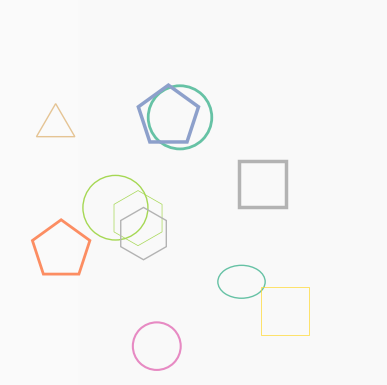[{"shape": "oval", "thickness": 1, "radius": 0.31, "center": [0.623, 0.268]}, {"shape": "circle", "thickness": 2, "radius": 0.41, "center": [0.465, 0.695]}, {"shape": "pentagon", "thickness": 2, "radius": 0.39, "center": [0.158, 0.351]}, {"shape": "pentagon", "thickness": 2.5, "radius": 0.41, "center": [0.435, 0.697]}, {"shape": "circle", "thickness": 1.5, "radius": 0.31, "center": [0.405, 0.101]}, {"shape": "circle", "thickness": 1, "radius": 0.42, "center": [0.298, 0.461]}, {"shape": "hexagon", "thickness": 0.5, "radius": 0.36, "center": [0.356, 0.433]}, {"shape": "square", "thickness": 0.5, "radius": 0.31, "center": [0.736, 0.193]}, {"shape": "triangle", "thickness": 1, "radius": 0.29, "center": [0.144, 0.674]}, {"shape": "hexagon", "thickness": 1, "radius": 0.34, "center": [0.37, 0.393]}, {"shape": "square", "thickness": 2.5, "radius": 0.3, "center": [0.678, 0.522]}]